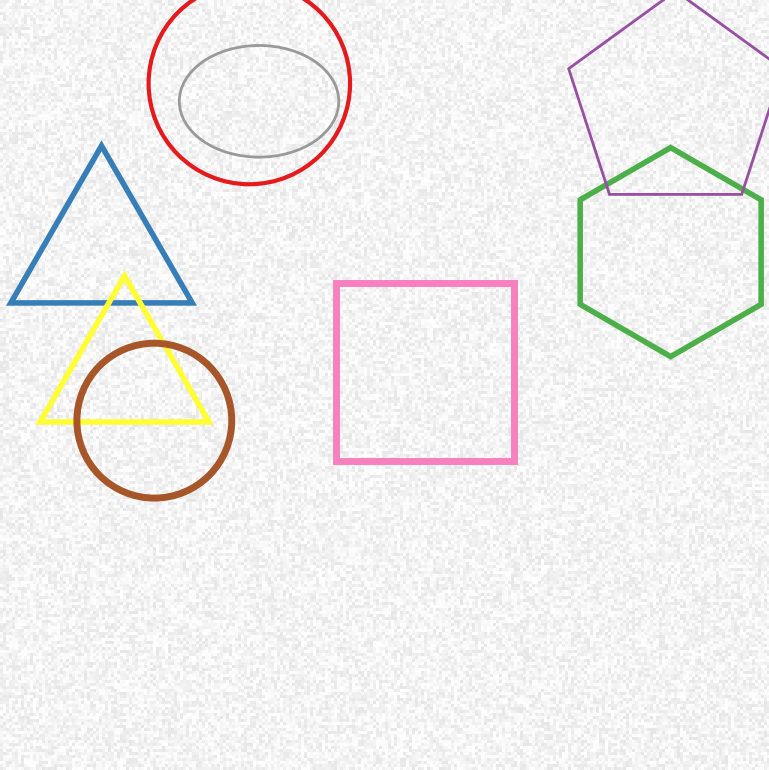[{"shape": "circle", "thickness": 1.5, "radius": 0.65, "center": [0.324, 0.892]}, {"shape": "triangle", "thickness": 2, "radius": 0.68, "center": [0.132, 0.675]}, {"shape": "hexagon", "thickness": 2, "radius": 0.68, "center": [0.871, 0.673]}, {"shape": "pentagon", "thickness": 1, "radius": 0.73, "center": [0.877, 0.866]}, {"shape": "triangle", "thickness": 2, "radius": 0.63, "center": [0.162, 0.515]}, {"shape": "circle", "thickness": 2.5, "radius": 0.5, "center": [0.2, 0.454]}, {"shape": "square", "thickness": 2.5, "radius": 0.58, "center": [0.552, 0.517]}, {"shape": "oval", "thickness": 1, "radius": 0.52, "center": [0.336, 0.868]}]